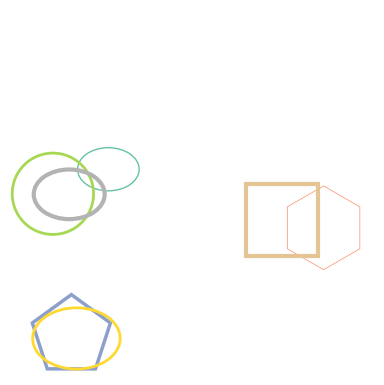[{"shape": "oval", "thickness": 1, "radius": 0.4, "center": [0.281, 0.56]}, {"shape": "hexagon", "thickness": 0.5, "radius": 0.54, "center": [0.841, 0.408]}, {"shape": "pentagon", "thickness": 2.5, "radius": 0.53, "center": [0.185, 0.128]}, {"shape": "circle", "thickness": 2, "radius": 0.53, "center": [0.137, 0.497]}, {"shape": "oval", "thickness": 2, "radius": 0.57, "center": [0.198, 0.121]}, {"shape": "square", "thickness": 3, "radius": 0.47, "center": [0.732, 0.429]}, {"shape": "oval", "thickness": 3, "radius": 0.46, "center": [0.18, 0.495]}]